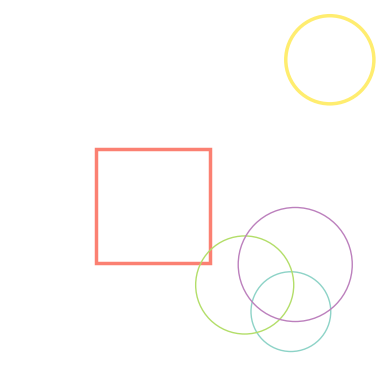[{"shape": "circle", "thickness": 1, "radius": 0.52, "center": [0.756, 0.191]}, {"shape": "square", "thickness": 2.5, "radius": 0.74, "center": [0.397, 0.465]}, {"shape": "circle", "thickness": 1, "radius": 0.64, "center": [0.636, 0.26]}, {"shape": "circle", "thickness": 1, "radius": 0.74, "center": [0.767, 0.313]}, {"shape": "circle", "thickness": 2.5, "radius": 0.57, "center": [0.857, 0.845]}]